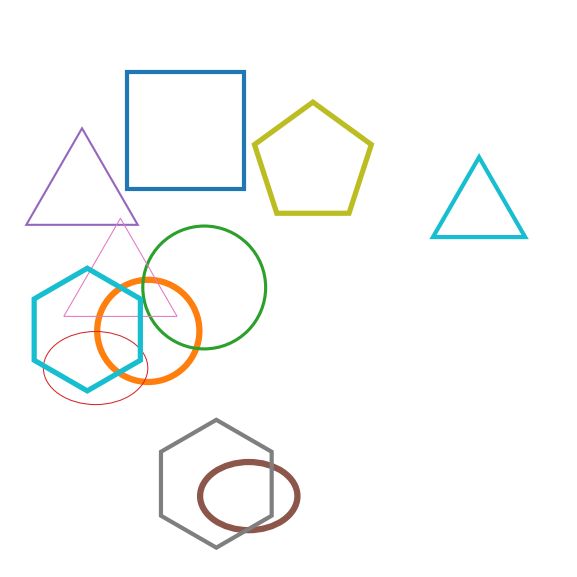[{"shape": "square", "thickness": 2, "radius": 0.51, "center": [0.321, 0.774]}, {"shape": "circle", "thickness": 3, "radius": 0.44, "center": [0.257, 0.426]}, {"shape": "circle", "thickness": 1.5, "radius": 0.53, "center": [0.354, 0.501]}, {"shape": "oval", "thickness": 0.5, "radius": 0.45, "center": [0.166, 0.362]}, {"shape": "triangle", "thickness": 1, "radius": 0.56, "center": [0.142, 0.666]}, {"shape": "oval", "thickness": 3, "radius": 0.42, "center": [0.431, 0.14]}, {"shape": "triangle", "thickness": 0.5, "radius": 0.57, "center": [0.209, 0.508]}, {"shape": "hexagon", "thickness": 2, "radius": 0.55, "center": [0.375, 0.161]}, {"shape": "pentagon", "thickness": 2.5, "radius": 0.53, "center": [0.542, 0.716]}, {"shape": "triangle", "thickness": 2, "radius": 0.46, "center": [0.83, 0.635]}, {"shape": "hexagon", "thickness": 2.5, "radius": 0.53, "center": [0.151, 0.428]}]